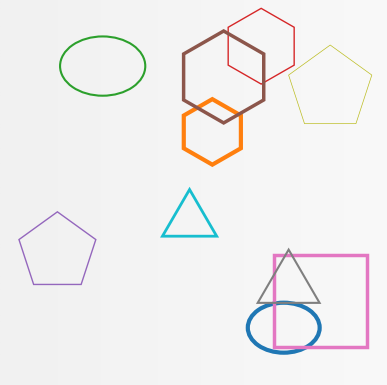[{"shape": "oval", "thickness": 3, "radius": 0.46, "center": [0.732, 0.149]}, {"shape": "hexagon", "thickness": 3, "radius": 0.43, "center": [0.548, 0.657]}, {"shape": "oval", "thickness": 1.5, "radius": 0.55, "center": [0.265, 0.828]}, {"shape": "hexagon", "thickness": 1, "radius": 0.49, "center": [0.674, 0.88]}, {"shape": "pentagon", "thickness": 1, "radius": 0.52, "center": [0.148, 0.346]}, {"shape": "hexagon", "thickness": 2.5, "radius": 0.6, "center": [0.577, 0.8]}, {"shape": "square", "thickness": 2.5, "radius": 0.6, "center": [0.827, 0.217]}, {"shape": "triangle", "thickness": 1.5, "radius": 0.46, "center": [0.745, 0.259]}, {"shape": "pentagon", "thickness": 0.5, "radius": 0.56, "center": [0.852, 0.77]}, {"shape": "triangle", "thickness": 2, "radius": 0.4, "center": [0.489, 0.427]}]